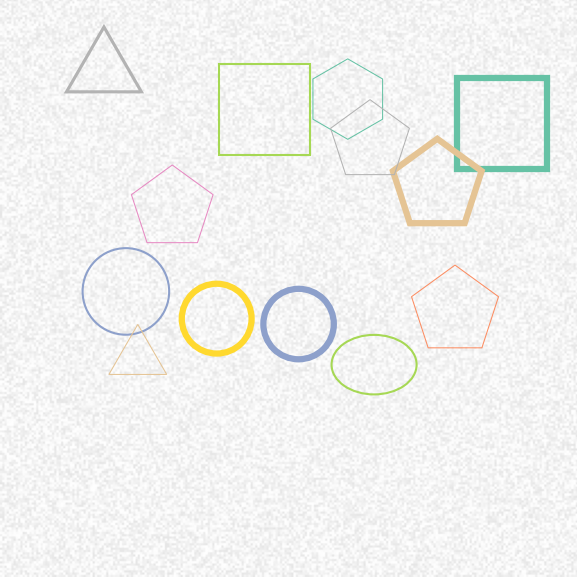[{"shape": "square", "thickness": 3, "radius": 0.39, "center": [0.869, 0.785]}, {"shape": "hexagon", "thickness": 0.5, "radius": 0.35, "center": [0.602, 0.828]}, {"shape": "pentagon", "thickness": 0.5, "radius": 0.4, "center": [0.788, 0.461]}, {"shape": "circle", "thickness": 3, "radius": 0.31, "center": [0.517, 0.438]}, {"shape": "circle", "thickness": 1, "radius": 0.37, "center": [0.218, 0.494]}, {"shape": "pentagon", "thickness": 0.5, "radius": 0.37, "center": [0.298, 0.639]}, {"shape": "square", "thickness": 1, "radius": 0.4, "center": [0.458, 0.809]}, {"shape": "oval", "thickness": 1, "radius": 0.37, "center": [0.648, 0.368]}, {"shape": "circle", "thickness": 3, "radius": 0.3, "center": [0.375, 0.447]}, {"shape": "triangle", "thickness": 0.5, "radius": 0.29, "center": [0.239, 0.38]}, {"shape": "pentagon", "thickness": 3, "radius": 0.4, "center": [0.757, 0.678]}, {"shape": "pentagon", "thickness": 0.5, "radius": 0.36, "center": [0.641, 0.755]}, {"shape": "triangle", "thickness": 1.5, "radius": 0.37, "center": [0.18, 0.878]}]